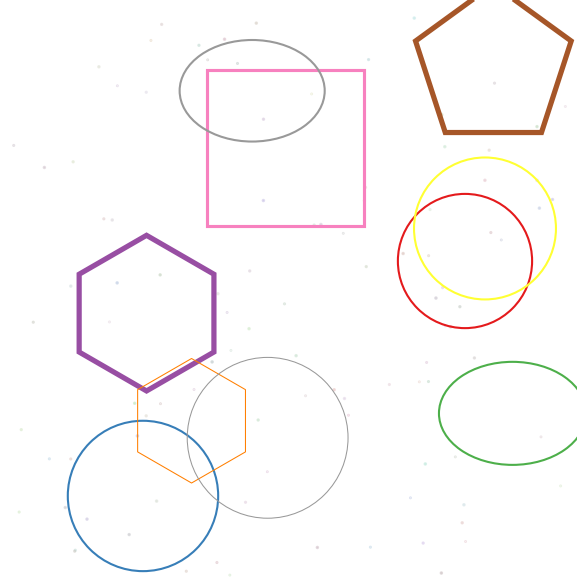[{"shape": "circle", "thickness": 1, "radius": 0.58, "center": [0.805, 0.547]}, {"shape": "circle", "thickness": 1, "radius": 0.65, "center": [0.248, 0.14]}, {"shape": "oval", "thickness": 1, "radius": 0.64, "center": [0.888, 0.283]}, {"shape": "hexagon", "thickness": 2.5, "radius": 0.67, "center": [0.254, 0.457]}, {"shape": "hexagon", "thickness": 0.5, "radius": 0.54, "center": [0.332, 0.271]}, {"shape": "circle", "thickness": 1, "radius": 0.61, "center": [0.84, 0.604]}, {"shape": "pentagon", "thickness": 2.5, "radius": 0.71, "center": [0.854, 0.884]}, {"shape": "square", "thickness": 1.5, "radius": 0.68, "center": [0.495, 0.743]}, {"shape": "circle", "thickness": 0.5, "radius": 0.7, "center": [0.463, 0.241]}, {"shape": "oval", "thickness": 1, "radius": 0.63, "center": [0.437, 0.842]}]